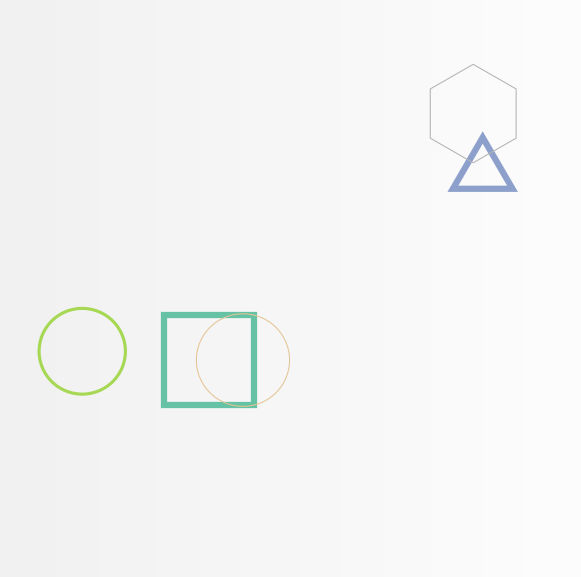[{"shape": "square", "thickness": 3, "radius": 0.39, "center": [0.359, 0.376]}, {"shape": "triangle", "thickness": 3, "radius": 0.3, "center": [0.83, 0.702]}, {"shape": "circle", "thickness": 1.5, "radius": 0.37, "center": [0.141, 0.391]}, {"shape": "circle", "thickness": 0.5, "radius": 0.4, "center": [0.418, 0.376]}, {"shape": "hexagon", "thickness": 0.5, "radius": 0.43, "center": [0.814, 0.802]}]